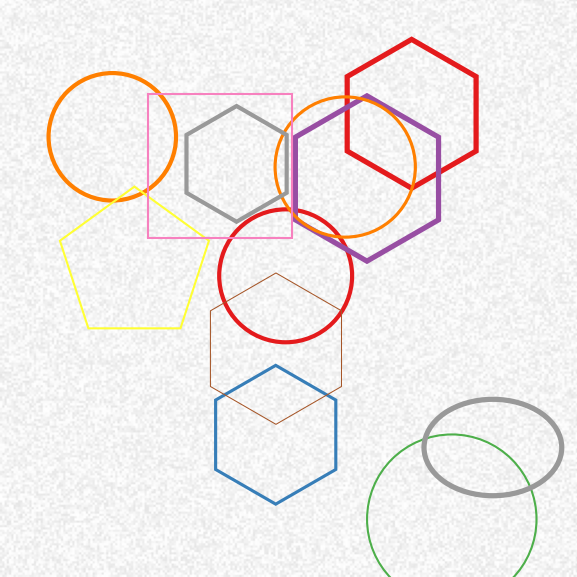[{"shape": "hexagon", "thickness": 2.5, "radius": 0.64, "center": [0.713, 0.802]}, {"shape": "circle", "thickness": 2, "radius": 0.58, "center": [0.495, 0.522]}, {"shape": "hexagon", "thickness": 1.5, "radius": 0.6, "center": [0.477, 0.246]}, {"shape": "circle", "thickness": 1, "radius": 0.73, "center": [0.782, 0.1]}, {"shape": "hexagon", "thickness": 2.5, "radius": 0.72, "center": [0.635, 0.69]}, {"shape": "circle", "thickness": 2, "radius": 0.55, "center": [0.194, 0.762]}, {"shape": "circle", "thickness": 1.5, "radius": 0.61, "center": [0.598, 0.71]}, {"shape": "pentagon", "thickness": 1, "radius": 0.68, "center": [0.233, 0.54]}, {"shape": "hexagon", "thickness": 0.5, "radius": 0.66, "center": [0.478, 0.395]}, {"shape": "square", "thickness": 1, "radius": 0.62, "center": [0.381, 0.712]}, {"shape": "oval", "thickness": 2.5, "radius": 0.6, "center": [0.853, 0.224]}, {"shape": "hexagon", "thickness": 2, "radius": 0.5, "center": [0.41, 0.715]}]